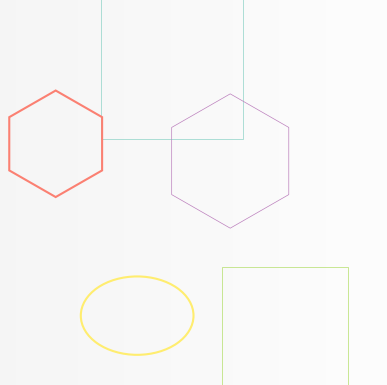[{"shape": "square", "thickness": 0.5, "radius": 0.92, "center": [0.443, 0.822]}, {"shape": "hexagon", "thickness": 1.5, "radius": 0.69, "center": [0.144, 0.627]}, {"shape": "square", "thickness": 0.5, "radius": 0.81, "center": [0.735, 0.143]}, {"shape": "hexagon", "thickness": 0.5, "radius": 0.87, "center": [0.594, 0.582]}, {"shape": "oval", "thickness": 1.5, "radius": 0.73, "center": [0.354, 0.18]}]